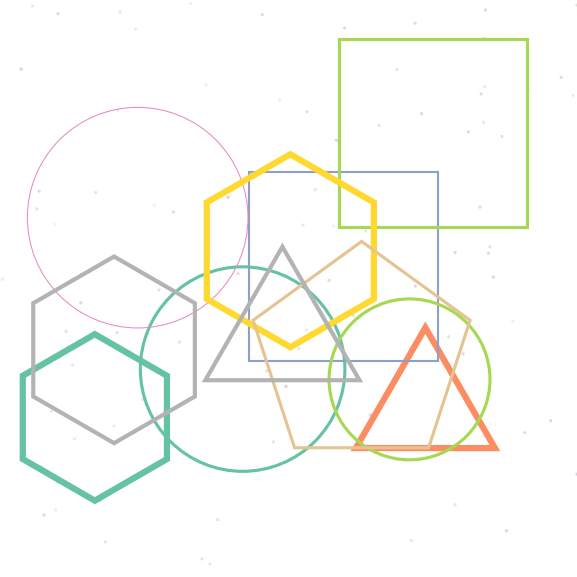[{"shape": "hexagon", "thickness": 3, "radius": 0.72, "center": [0.164, 0.276]}, {"shape": "circle", "thickness": 1.5, "radius": 0.89, "center": [0.42, 0.36]}, {"shape": "triangle", "thickness": 3, "radius": 0.7, "center": [0.737, 0.293]}, {"shape": "square", "thickness": 1, "radius": 0.82, "center": [0.595, 0.538]}, {"shape": "circle", "thickness": 0.5, "radius": 0.95, "center": [0.238, 0.622]}, {"shape": "square", "thickness": 1.5, "radius": 0.81, "center": [0.75, 0.769]}, {"shape": "circle", "thickness": 1.5, "radius": 0.7, "center": [0.709, 0.342]}, {"shape": "hexagon", "thickness": 3, "radius": 0.84, "center": [0.503, 0.565]}, {"shape": "pentagon", "thickness": 1.5, "radius": 0.99, "center": [0.626, 0.384]}, {"shape": "hexagon", "thickness": 2, "radius": 0.81, "center": [0.198, 0.393]}, {"shape": "triangle", "thickness": 2, "radius": 0.77, "center": [0.489, 0.418]}]